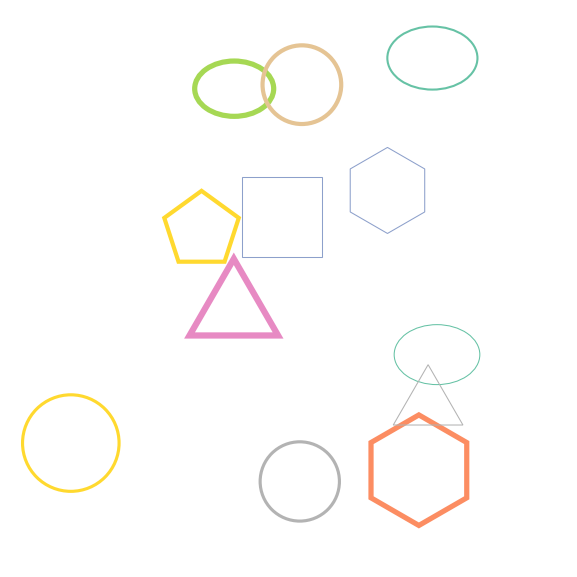[{"shape": "oval", "thickness": 0.5, "radius": 0.37, "center": [0.757, 0.385]}, {"shape": "oval", "thickness": 1, "radius": 0.39, "center": [0.749, 0.899]}, {"shape": "hexagon", "thickness": 2.5, "radius": 0.48, "center": [0.725, 0.185]}, {"shape": "square", "thickness": 0.5, "radius": 0.35, "center": [0.488, 0.623]}, {"shape": "hexagon", "thickness": 0.5, "radius": 0.37, "center": [0.671, 0.669]}, {"shape": "triangle", "thickness": 3, "radius": 0.44, "center": [0.405, 0.462]}, {"shape": "oval", "thickness": 2.5, "radius": 0.34, "center": [0.406, 0.846]}, {"shape": "circle", "thickness": 1.5, "radius": 0.42, "center": [0.123, 0.232]}, {"shape": "pentagon", "thickness": 2, "radius": 0.34, "center": [0.349, 0.601]}, {"shape": "circle", "thickness": 2, "radius": 0.34, "center": [0.523, 0.853]}, {"shape": "circle", "thickness": 1.5, "radius": 0.34, "center": [0.519, 0.165]}, {"shape": "triangle", "thickness": 0.5, "radius": 0.35, "center": [0.741, 0.298]}]